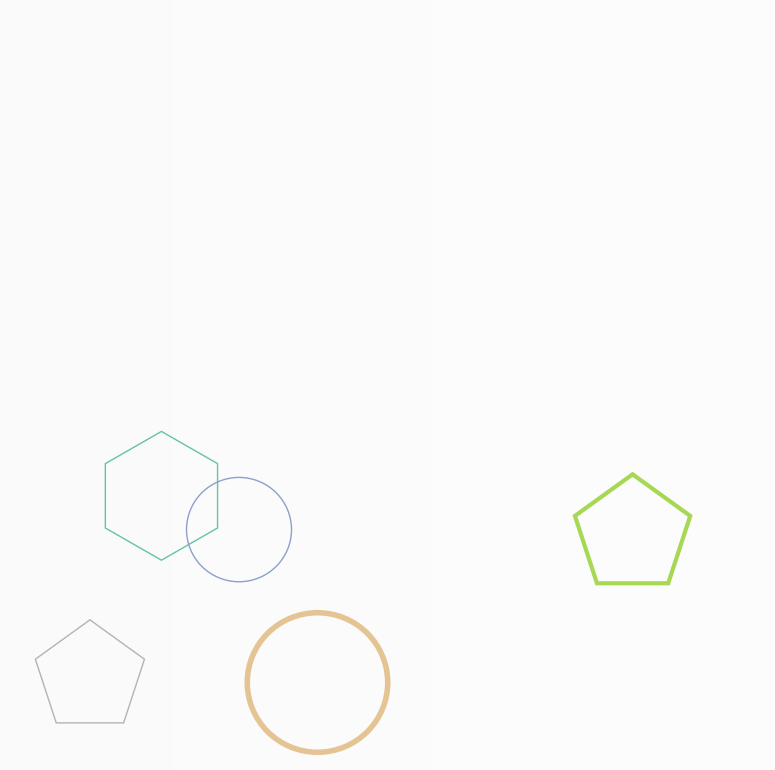[{"shape": "hexagon", "thickness": 0.5, "radius": 0.42, "center": [0.208, 0.356]}, {"shape": "circle", "thickness": 0.5, "radius": 0.34, "center": [0.308, 0.312]}, {"shape": "pentagon", "thickness": 1.5, "radius": 0.39, "center": [0.816, 0.306]}, {"shape": "circle", "thickness": 2, "radius": 0.45, "center": [0.41, 0.114]}, {"shape": "pentagon", "thickness": 0.5, "radius": 0.37, "center": [0.116, 0.121]}]